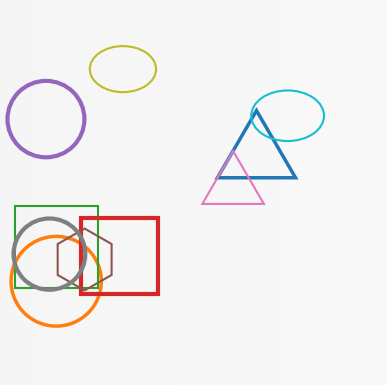[{"shape": "triangle", "thickness": 2.5, "radius": 0.58, "center": [0.662, 0.596]}, {"shape": "circle", "thickness": 2.5, "radius": 0.58, "center": [0.145, 0.269]}, {"shape": "square", "thickness": 1.5, "radius": 0.53, "center": [0.145, 0.358]}, {"shape": "square", "thickness": 3, "radius": 0.49, "center": [0.308, 0.335]}, {"shape": "circle", "thickness": 3, "radius": 0.5, "center": [0.119, 0.691]}, {"shape": "hexagon", "thickness": 1.5, "radius": 0.4, "center": [0.218, 0.326]}, {"shape": "triangle", "thickness": 1.5, "radius": 0.46, "center": [0.602, 0.516]}, {"shape": "circle", "thickness": 3, "radius": 0.46, "center": [0.127, 0.34]}, {"shape": "oval", "thickness": 1.5, "radius": 0.43, "center": [0.317, 0.82]}, {"shape": "oval", "thickness": 1.5, "radius": 0.47, "center": [0.742, 0.699]}]